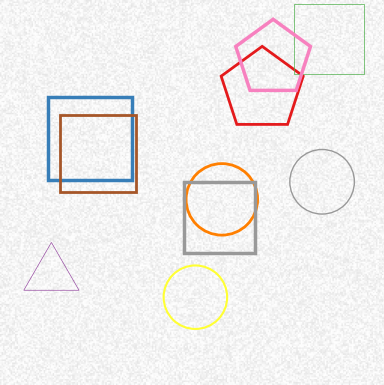[{"shape": "pentagon", "thickness": 2, "radius": 0.56, "center": [0.681, 0.768]}, {"shape": "square", "thickness": 2.5, "radius": 0.54, "center": [0.234, 0.641]}, {"shape": "square", "thickness": 0.5, "radius": 0.45, "center": [0.854, 0.899]}, {"shape": "triangle", "thickness": 0.5, "radius": 0.41, "center": [0.134, 0.287]}, {"shape": "circle", "thickness": 2, "radius": 0.46, "center": [0.576, 0.482]}, {"shape": "circle", "thickness": 1.5, "radius": 0.41, "center": [0.508, 0.228]}, {"shape": "square", "thickness": 2, "radius": 0.5, "center": [0.254, 0.601]}, {"shape": "pentagon", "thickness": 2.5, "radius": 0.51, "center": [0.709, 0.848]}, {"shape": "circle", "thickness": 1, "radius": 0.42, "center": [0.837, 0.528]}, {"shape": "square", "thickness": 2.5, "radius": 0.46, "center": [0.569, 0.436]}]